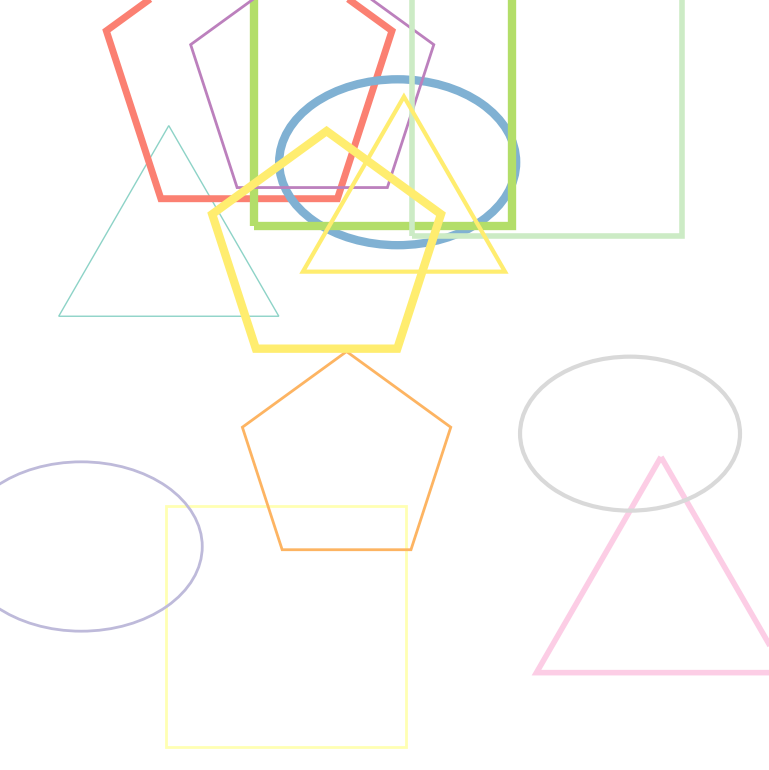[{"shape": "triangle", "thickness": 0.5, "radius": 0.83, "center": [0.219, 0.672]}, {"shape": "square", "thickness": 1, "radius": 0.78, "center": [0.372, 0.186]}, {"shape": "oval", "thickness": 1, "radius": 0.79, "center": [0.106, 0.29]}, {"shape": "pentagon", "thickness": 2.5, "radius": 0.98, "center": [0.324, 0.9]}, {"shape": "oval", "thickness": 3, "radius": 0.77, "center": [0.516, 0.789]}, {"shape": "pentagon", "thickness": 1, "radius": 0.71, "center": [0.45, 0.401]}, {"shape": "square", "thickness": 3, "radius": 0.84, "center": [0.497, 0.874]}, {"shape": "triangle", "thickness": 2, "radius": 0.93, "center": [0.858, 0.22]}, {"shape": "oval", "thickness": 1.5, "radius": 0.71, "center": [0.818, 0.437]}, {"shape": "pentagon", "thickness": 1, "radius": 0.83, "center": [0.405, 0.891]}, {"shape": "square", "thickness": 2, "radius": 0.88, "center": [0.71, 0.87]}, {"shape": "pentagon", "thickness": 3, "radius": 0.78, "center": [0.424, 0.674]}, {"shape": "triangle", "thickness": 1.5, "radius": 0.76, "center": [0.525, 0.723]}]